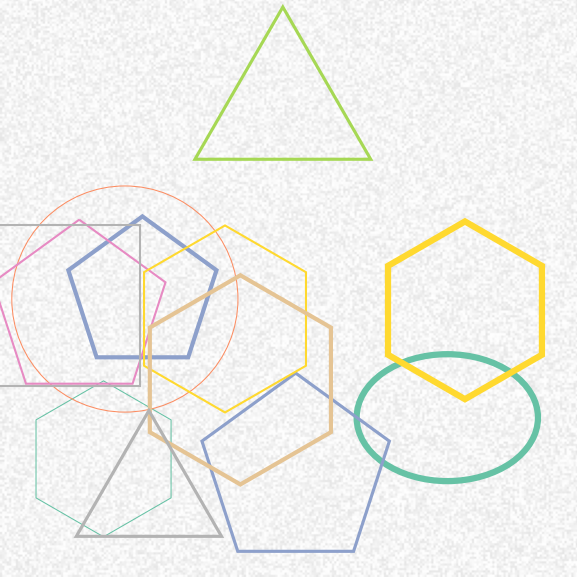[{"shape": "oval", "thickness": 3, "radius": 0.78, "center": [0.775, 0.276]}, {"shape": "hexagon", "thickness": 0.5, "radius": 0.68, "center": [0.179, 0.205]}, {"shape": "circle", "thickness": 0.5, "radius": 0.98, "center": [0.216, 0.481]}, {"shape": "pentagon", "thickness": 2, "radius": 0.67, "center": [0.247, 0.49]}, {"shape": "pentagon", "thickness": 1.5, "radius": 0.85, "center": [0.512, 0.183]}, {"shape": "pentagon", "thickness": 1, "radius": 0.79, "center": [0.137, 0.462]}, {"shape": "triangle", "thickness": 1.5, "radius": 0.88, "center": [0.49, 0.811]}, {"shape": "hexagon", "thickness": 3, "radius": 0.77, "center": [0.805, 0.462]}, {"shape": "hexagon", "thickness": 1, "radius": 0.81, "center": [0.39, 0.447]}, {"shape": "hexagon", "thickness": 2, "radius": 0.91, "center": [0.416, 0.341]}, {"shape": "triangle", "thickness": 1.5, "radius": 0.73, "center": [0.258, 0.143]}, {"shape": "square", "thickness": 1, "radius": 0.7, "center": [0.103, 0.47]}]